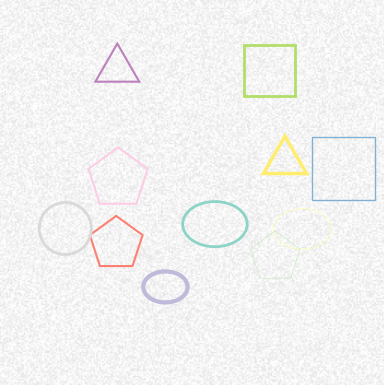[{"shape": "oval", "thickness": 2, "radius": 0.42, "center": [0.558, 0.418]}, {"shape": "oval", "thickness": 0.5, "radius": 0.38, "center": [0.785, 0.405]}, {"shape": "oval", "thickness": 3, "radius": 0.29, "center": [0.43, 0.255]}, {"shape": "pentagon", "thickness": 1.5, "radius": 0.36, "center": [0.302, 0.367]}, {"shape": "square", "thickness": 1, "radius": 0.41, "center": [0.892, 0.562]}, {"shape": "square", "thickness": 2, "radius": 0.33, "center": [0.7, 0.817]}, {"shape": "pentagon", "thickness": 1.5, "radius": 0.4, "center": [0.307, 0.536]}, {"shape": "circle", "thickness": 2, "radius": 0.34, "center": [0.17, 0.406]}, {"shape": "triangle", "thickness": 1.5, "radius": 0.33, "center": [0.305, 0.821]}, {"shape": "pentagon", "thickness": 0.5, "radius": 0.34, "center": [0.715, 0.332]}, {"shape": "triangle", "thickness": 2.5, "radius": 0.32, "center": [0.74, 0.582]}]